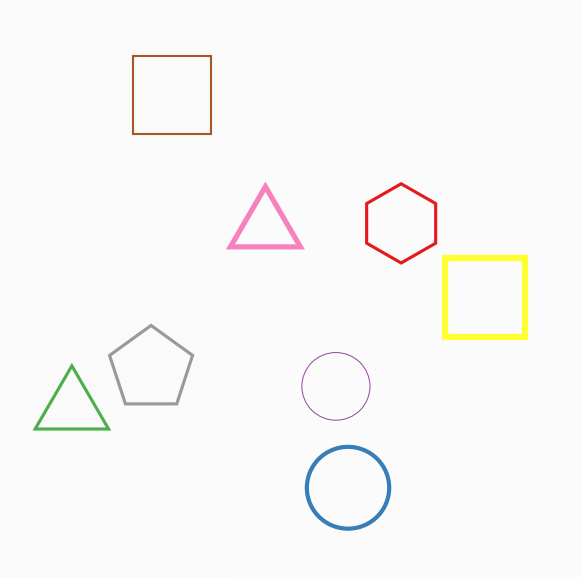[{"shape": "hexagon", "thickness": 1.5, "radius": 0.34, "center": [0.69, 0.612]}, {"shape": "circle", "thickness": 2, "radius": 0.35, "center": [0.599, 0.155]}, {"shape": "triangle", "thickness": 1.5, "radius": 0.36, "center": [0.124, 0.293]}, {"shape": "circle", "thickness": 0.5, "radius": 0.29, "center": [0.578, 0.33]}, {"shape": "square", "thickness": 3, "radius": 0.34, "center": [0.834, 0.483]}, {"shape": "square", "thickness": 1, "radius": 0.34, "center": [0.295, 0.834]}, {"shape": "triangle", "thickness": 2.5, "radius": 0.35, "center": [0.457, 0.606]}, {"shape": "pentagon", "thickness": 1.5, "radius": 0.38, "center": [0.26, 0.361]}]